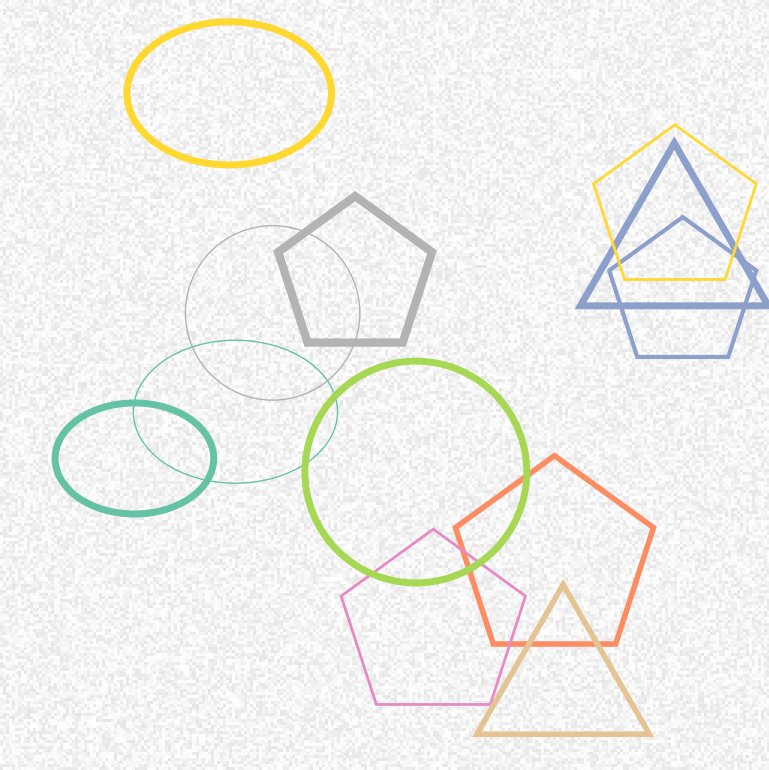[{"shape": "oval", "thickness": 0.5, "radius": 0.66, "center": [0.306, 0.465]}, {"shape": "oval", "thickness": 2.5, "radius": 0.52, "center": [0.175, 0.405]}, {"shape": "pentagon", "thickness": 2, "radius": 0.68, "center": [0.72, 0.273]}, {"shape": "triangle", "thickness": 2.5, "radius": 0.7, "center": [0.876, 0.673]}, {"shape": "pentagon", "thickness": 1.5, "radius": 0.5, "center": [0.887, 0.618]}, {"shape": "pentagon", "thickness": 1, "radius": 0.63, "center": [0.563, 0.187]}, {"shape": "circle", "thickness": 2.5, "radius": 0.72, "center": [0.54, 0.387]}, {"shape": "oval", "thickness": 2.5, "radius": 0.66, "center": [0.298, 0.879]}, {"shape": "pentagon", "thickness": 1, "radius": 0.56, "center": [0.876, 0.727]}, {"shape": "triangle", "thickness": 2, "radius": 0.65, "center": [0.731, 0.111]}, {"shape": "pentagon", "thickness": 3, "radius": 0.53, "center": [0.461, 0.64]}, {"shape": "circle", "thickness": 0.5, "radius": 0.57, "center": [0.354, 0.594]}]